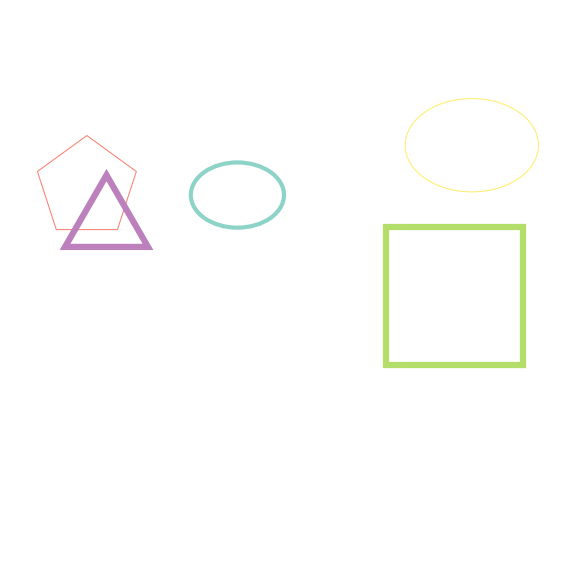[{"shape": "oval", "thickness": 2, "radius": 0.4, "center": [0.411, 0.661]}, {"shape": "pentagon", "thickness": 0.5, "radius": 0.45, "center": [0.15, 0.674]}, {"shape": "square", "thickness": 3, "radius": 0.6, "center": [0.787, 0.486]}, {"shape": "triangle", "thickness": 3, "radius": 0.41, "center": [0.184, 0.613]}, {"shape": "oval", "thickness": 0.5, "radius": 0.58, "center": [0.817, 0.748]}]